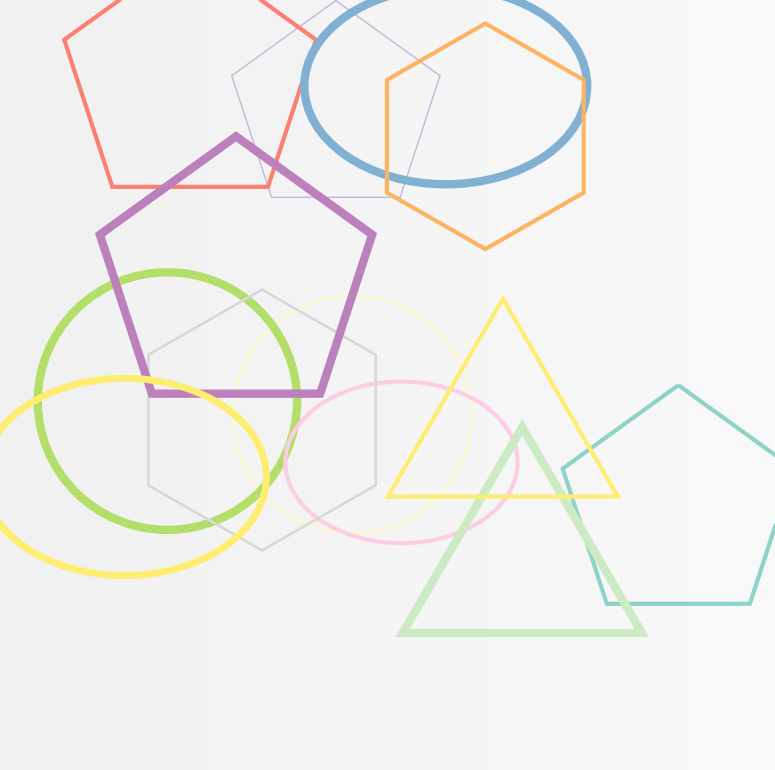[{"shape": "pentagon", "thickness": 1.5, "radius": 0.78, "center": [0.875, 0.343]}, {"shape": "circle", "thickness": 0.5, "radius": 0.77, "center": [0.455, 0.462]}, {"shape": "pentagon", "thickness": 0.5, "radius": 0.71, "center": [0.433, 0.858]}, {"shape": "pentagon", "thickness": 1.5, "radius": 0.85, "center": [0.245, 0.896]}, {"shape": "oval", "thickness": 3, "radius": 0.91, "center": [0.575, 0.888]}, {"shape": "hexagon", "thickness": 1.5, "radius": 0.73, "center": [0.626, 0.823]}, {"shape": "circle", "thickness": 3, "radius": 0.84, "center": [0.216, 0.479]}, {"shape": "oval", "thickness": 1.5, "radius": 0.75, "center": [0.518, 0.4]}, {"shape": "hexagon", "thickness": 1, "radius": 0.85, "center": [0.338, 0.454]}, {"shape": "pentagon", "thickness": 3, "radius": 0.92, "center": [0.305, 0.638]}, {"shape": "triangle", "thickness": 3, "radius": 0.89, "center": [0.674, 0.267]}, {"shape": "triangle", "thickness": 1.5, "radius": 0.86, "center": [0.649, 0.441]}, {"shape": "oval", "thickness": 2.5, "radius": 0.91, "center": [0.161, 0.381]}]